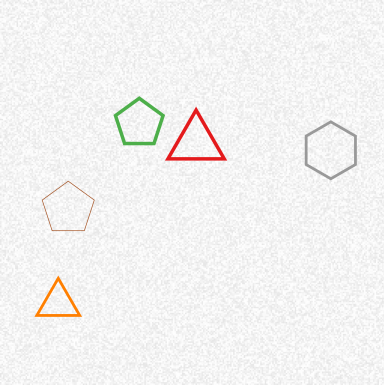[{"shape": "triangle", "thickness": 2.5, "radius": 0.42, "center": [0.509, 0.63]}, {"shape": "pentagon", "thickness": 2.5, "radius": 0.32, "center": [0.362, 0.68]}, {"shape": "triangle", "thickness": 2, "radius": 0.32, "center": [0.151, 0.213]}, {"shape": "pentagon", "thickness": 0.5, "radius": 0.36, "center": [0.177, 0.458]}, {"shape": "hexagon", "thickness": 2, "radius": 0.37, "center": [0.859, 0.61]}]